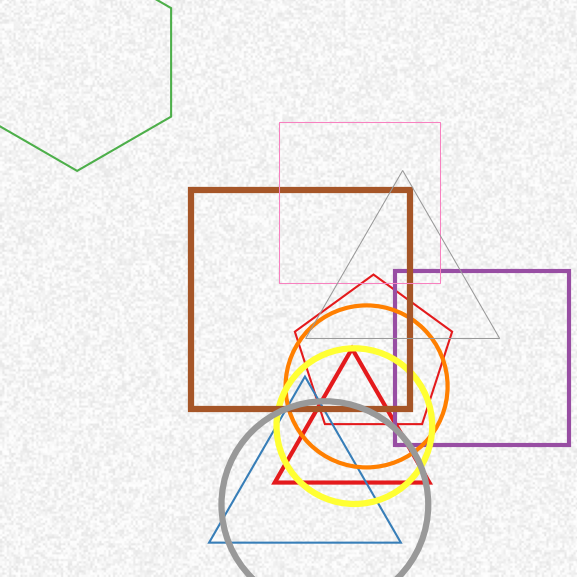[{"shape": "triangle", "thickness": 2, "radius": 0.77, "center": [0.61, 0.241]}, {"shape": "pentagon", "thickness": 1, "radius": 0.72, "center": [0.647, 0.381]}, {"shape": "triangle", "thickness": 1, "radius": 0.96, "center": [0.528, 0.155]}, {"shape": "hexagon", "thickness": 1, "radius": 0.94, "center": [0.134, 0.891]}, {"shape": "square", "thickness": 2, "radius": 0.75, "center": [0.834, 0.38]}, {"shape": "circle", "thickness": 2, "radius": 0.7, "center": [0.635, 0.33]}, {"shape": "circle", "thickness": 3, "radius": 0.67, "center": [0.614, 0.261]}, {"shape": "square", "thickness": 3, "radius": 0.95, "center": [0.52, 0.48]}, {"shape": "square", "thickness": 0.5, "radius": 0.7, "center": [0.622, 0.649]}, {"shape": "circle", "thickness": 3, "radius": 0.9, "center": [0.563, 0.125]}, {"shape": "triangle", "thickness": 0.5, "radius": 0.97, "center": [0.697, 0.51]}]